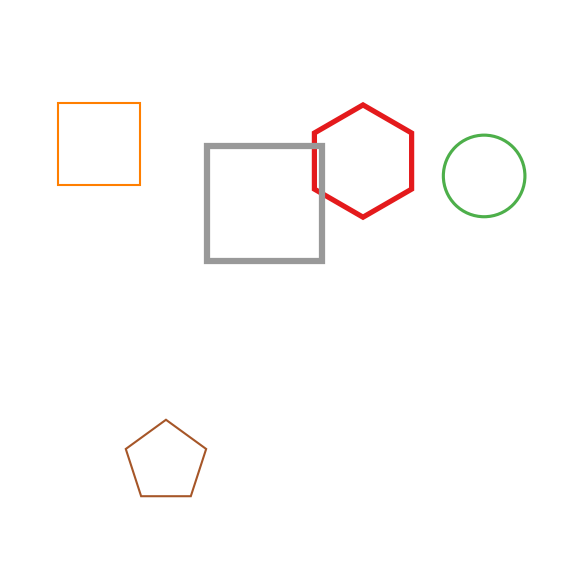[{"shape": "hexagon", "thickness": 2.5, "radius": 0.49, "center": [0.629, 0.72]}, {"shape": "circle", "thickness": 1.5, "radius": 0.35, "center": [0.838, 0.694]}, {"shape": "square", "thickness": 1, "radius": 0.35, "center": [0.171, 0.75]}, {"shape": "pentagon", "thickness": 1, "radius": 0.37, "center": [0.287, 0.199]}, {"shape": "square", "thickness": 3, "radius": 0.5, "center": [0.458, 0.647]}]